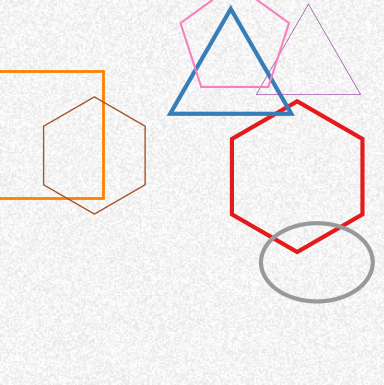[{"shape": "hexagon", "thickness": 3, "radius": 0.98, "center": [0.772, 0.541]}, {"shape": "triangle", "thickness": 3, "radius": 0.91, "center": [0.599, 0.795]}, {"shape": "triangle", "thickness": 0.5, "radius": 0.78, "center": [0.801, 0.833]}, {"shape": "square", "thickness": 2, "radius": 0.82, "center": [0.103, 0.651]}, {"shape": "hexagon", "thickness": 1, "radius": 0.76, "center": [0.245, 0.596]}, {"shape": "pentagon", "thickness": 1.5, "radius": 0.74, "center": [0.61, 0.894]}, {"shape": "oval", "thickness": 3, "radius": 0.73, "center": [0.823, 0.319]}]